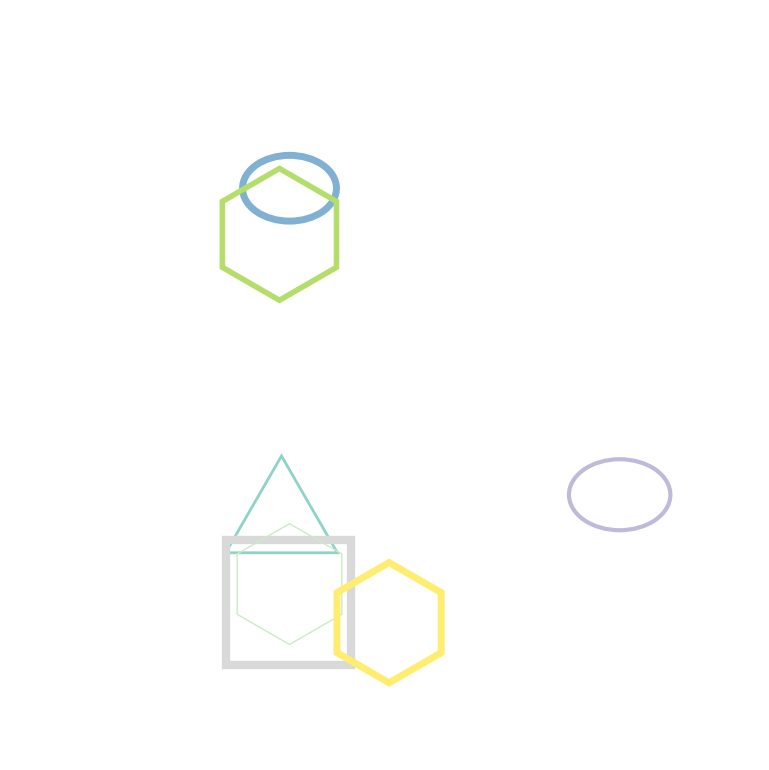[{"shape": "triangle", "thickness": 1, "radius": 0.42, "center": [0.366, 0.324]}, {"shape": "oval", "thickness": 1.5, "radius": 0.33, "center": [0.805, 0.357]}, {"shape": "oval", "thickness": 2.5, "radius": 0.31, "center": [0.376, 0.756]}, {"shape": "hexagon", "thickness": 2, "radius": 0.43, "center": [0.363, 0.696]}, {"shape": "square", "thickness": 3, "radius": 0.41, "center": [0.374, 0.218]}, {"shape": "hexagon", "thickness": 0.5, "radius": 0.39, "center": [0.376, 0.241]}, {"shape": "hexagon", "thickness": 2.5, "radius": 0.39, "center": [0.505, 0.191]}]